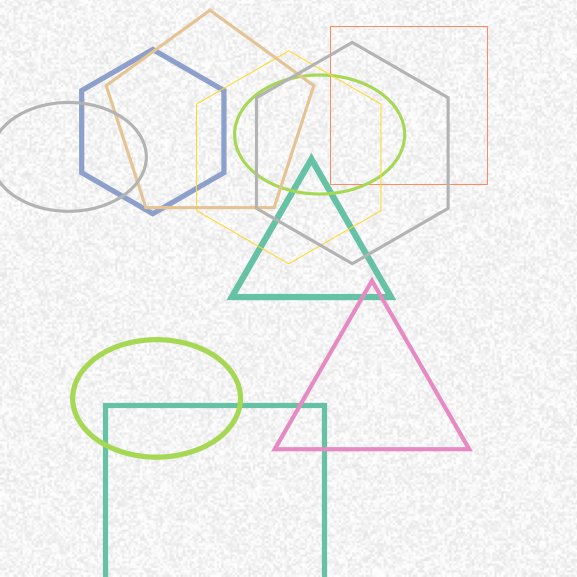[{"shape": "square", "thickness": 2.5, "radius": 0.95, "center": [0.371, 0.109]}, {"shape": "triangle", "thickness": 3, "radius": 0.8, "center": [0.539, 0.564]}, {"shape": "square", "thickness": 0.5, "radius": 0.68, "center": [0.707, 0.817]}, {"shape": "hexagon", "thickness": 2.5, "radius": 0.71, "center": [0.265, 0.771]}, {"shape": "triangle", "thickness": 2, "radius": 0.97, "center": [0.644, 0.318]}, {"shape": "oval", "thickness": 2.5, "radius": 0.73, "center": [0.271, 0.309]}, {"shape": "oval", "thickness": 1.5, "radius": 0.74, "center": [0.553, 0.766]}, {"shape": "hexagon", "thickness": 0.5, "radius": 0.92, "center": [0.5, 0.727]}, {"shape": "pentagon", "thickness": 1.5, "radius": 0.94, "center": [0.364, 0.792]}, {"shape": "hexagon", "thickness": 1.5, "radius": 0.96, "center": [0.61, 0.734]}, {"shape": "oval", "thickness": 1.5, "radius": 0.67, "center": [0.119, 0.727]}]